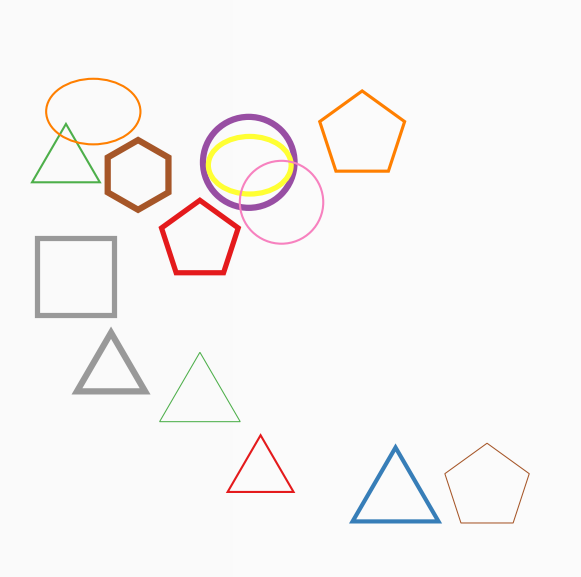[{"shape": "pentagon", "thickness": 2.5, "radius": 0.35, "center": [0.344, 0.583]}, {"shape": "triangle", "thickness": 1, "radius": 0.33, "center": [0.448, 0.18]}, {"shape": "triangle", "thickness": 2, "radius": 0.43, "center": [0.681, 0.139]}, {"shape": "triangle", "thickness": 0.5, "radius": 0.4, "center": [0.344, 0.309]}, {"shape": "triangle", "thickness": 1, "radius": 0.34, "center": [0.113, 0.717]}, {"shape": "circle", "thickness": 3, "radius": 0.39, "center": [0.428, 0.718]}, {"shape": "oval", "thickness": 1, "radius": 0.41, "center": [0.161, 0.806]}, {"shape": "pentagon", "thickness": 1.5, "radius": 0.38, "center": [0.623, 0.765]}, {"shape": "oval", "thickness": 2.5, "radius": 0.36, "center": [0.43, 0.713]}, {"shape": "pentagon", "thickness": 0.5, "radius": 0.38, "center": [0.838, 0.155]}, {"shape": "hexagon", "thickness": 3, "radius": 0.3, "center": [0.238, 0.696]}, {"shape": "circle", "thickness": 1, "radius": 0.36, "center": [0.484, 0.649]}, {"shape": "triangle", "thickness": 3, "radius": 0.34, "center": [0.191, 0.355]}, {"shape": "square", "thickness": 2.5, "radius": 0.33, "center": [0.13, 0.52]}]